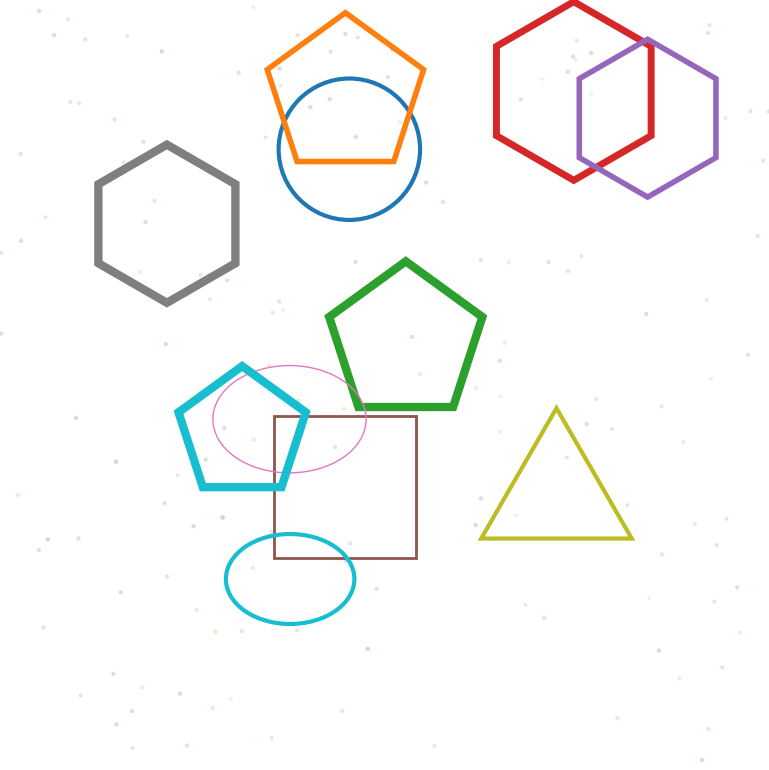[{"shape": "circle", "thickness": 1.5, "radius": 0.46, "center": [0.454, 0.806]}, {"shape": "pentagon", "thickness": 2, "radius": 0.53, "center": [0.449, 0.877]}, {"shape": "pentagon", "thickness": 3, "radius": 0.52, "center": [0.527, 0.556]}, {"shape": "hexagon", "thickness": 2.5, "radius": 0.58, "center": [0.745, 0.882]}, {"shape": "hexagon", "thickness": 2, "radius": 0.51, "center": [0.841, 0.847]}, {"shape": "square", "thickness": 1, "radius": 0.46, "center": [0.448, 0.368]}, {"shape": "oval", "thickness": 0.5, "radius": 0.5, "center": [0.376, 0.456]}, {"shape": "hexagon", "thickness": 3, "radius": 0.51, "center": [0.217, 0.709]}, {"shape": "triangle", "thickness": 1.5, "radius": 0.56, "center": [0.723, 0.357]}, {"shape": "oval", "thickness": 1.5, "radius": 0.42, "center": [0.377, 0.248]}, {"shape": "pentagon", "thickness": 3, "radius": 0.43, "center": [0.314, 0.438]}]